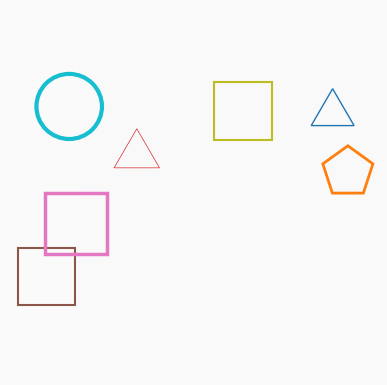[{"shape": "triangle", "thickness": 1, "radius": 0.32, "center": [0.858, 0.706]}, {"shape": "pentagon", "thickness": 2, "radius": 0.34, "center": [0.898, 0.553]}, {"shape": "triangle", "thickness": 0.5, "radius": 0.34, "center": [0.353, 0.598]}, {"shape": "square", "thickness": 1.5, "radius": 0.37, "center": [0.121, 0.281]}, {"shape": "square", "thickness": 2.5, "radius": 0.4, "center": [0.196, 0.419]}, {"shape": "square", "thickness": 1.5, "radius": 0.38, "center": [0.627, 0.712]}, {"shape": "circle", "thickness": 3, "radius": 0.42, "center": [0.179, 0.723]}]